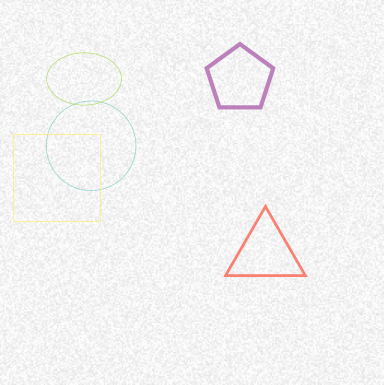[{"shape": "circle", "thickness": 0.5, "radius": 0.58, "center": [0.237, 0.621]}, {"shape": "triangle", "thickness": 2, "radius": 0.6, "center": [0.689, 0.344]}, {"shape": "oval", "thickness": 0.5, "radius": 0.49, "center": [0.218, 0.795]}, {"shape": "pentagon", "thickness": 3, "radius": 0.45, "center": [0.623, 0.795]}, {"shape": "square", "thickness": 0.5, "radius": 0.57, "center": [0.147, 0.538]}]